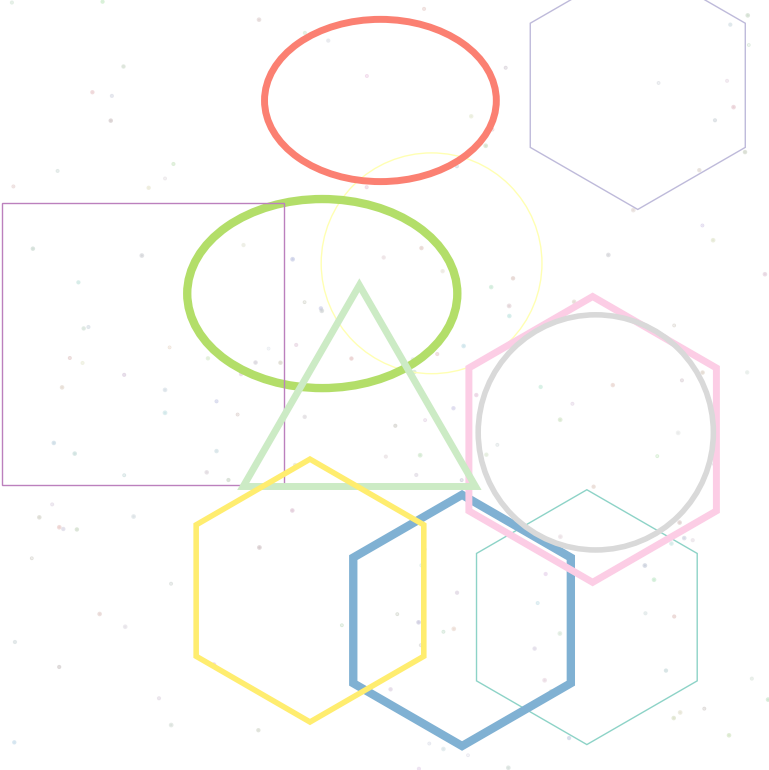[{"shape": "hexagon", "thickness": 0.5, "radius": 0.83, "center": [0.762, 0.198]}, {"shape": "circle", "thickness": 0.5, "radius": 0.72, "center": [0.56, 0.658]}, {"shape": "hexagon", "thickness": 0.5, "radius": 0.81, "center": [0.828, 0.889]}, {"shape": "oval", "thickness": 2.5, "radius": 0.75, "center": [0.494, 0.87]}, {"shape": "hexagon", "thickness": 3, "radius": 0.82, "center": [0.6, 0.194]}, {"shape": "oval", "thickness": 3, "radius": 0.88, "center": [0.419, 0.619]}, {"shape": "hexagon", "thickness": 2.5, "radius": 0.93, "center": [0.77, 0.429]}, {"shape": "circle", "thickness": 2, "radius": 0.76, "center": [0.774, 0.438]}, {"shape": "square", "thickness": 0.5, "radius": 0.92, "center": [0.186, 0.553]}, {"shape": "triangle", "thickness": 2.5, "radius": 0.87, "center": [0.467, 0.455]}, {"shape": "hexagon", "thickness": 2, "radius": 0.85, "center": [0.403, 0.233]}]